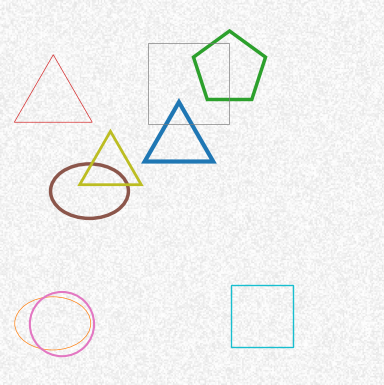[{"shape": "triangle", "thickness": 3, "radius": 0.51, "center": [0.465, 0.632]}, {"shape": "oval", "thickness": 0.5, "radius": 0.49, "center": [0.137, 0.16]}, {"shape": "pentagon", "thickness": 2.5, "radius": 0.49, "center": [0.596, 0.821]}, {"shape": "triangle", "thickness": 0.5, "radius": 0.58, "center": [0.138, 0.741]}, {"shape": "oval", "thickness": 2.5, "radius": 0.51, "center": [0.232, 0.503]}, {"shape": "circle", "thickness": 1.5, "radius": 0.42, "center": [0.161, 0.158]}, {"shape": "square", "thickness": 0.5, "radius": 0.53, "center": [0.49, 0.783]}, {"shape": "triangle", "thickness": 2, "radius": 0.46, "center": [0.287, 0.566]}, {"shape": "square", "thickness": 1, "radius": 0.4, "center": [0.681, 0.178]}]